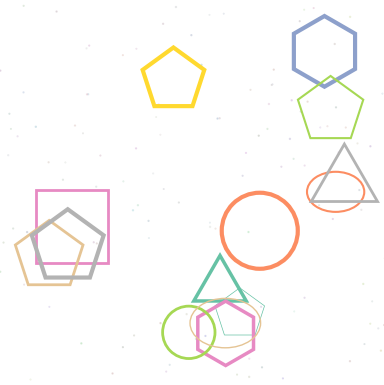[{"shape": "triangle", "thickness": 2.5, "radius": 0.39, "center": [0.571, 0.258]}, {"shape": "pentagon", "thickness": 0.5, "radius": 0.34, "center": [0.623, 0.185]}, {"shape": "circle", "thickness": 3, "radius": 0.49, "center": [0.675, 0.401]}, {"shape": "oval", "thickness": 1.5, "radius": 0.37, "center": [0.872, 0.502]}, {"shape": "hexagon", "thickness": 3, "radius": 0.46, "center": [0.843, 0.867]}, {"shape": "square", "thickness": 2, "radius": 0.47, "center": [0.186, 0.412]}, {"shape": "hexagon", "thickness": 2.5, "radius": 0.42, "center": [0.586, 0.134]}, {"shape": "pentagon", "thickness": 1.5, "radius": 0.45, "center": [0.859, 0.713]}, {"shape": "circle", "thickness": 2, "radius": 0.34, "center": [0.49, 0.137]}, {"shape": "pentagon", "thickness": 3, "radius": 0.42, "center": [0.451, 0.792]}, {"shape": "oval", "thickness": 1, "radius": 0.46, "center": [0.585, 0.161]}, {"shape": "pentagon", "thickness": 2, "radius": 0.46, "center": [0.128, 0.335]}, {"shape": "pentagon", "thickness": 3, "radius": 0.49, "center": [0.176, 0.358]}, {"shape": "triangle", "thickness": 2, "radius": 0.5, "center": [0.894, 0.526]}]